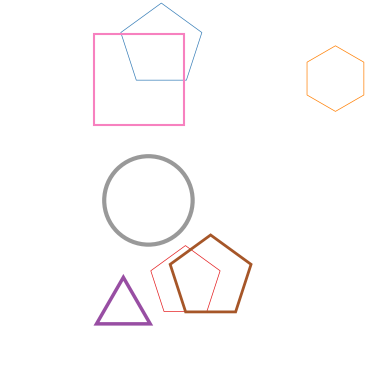[{"shape": "pentagon", "thickness": 0.5, "radius": 0.47, "center": [0.482, 0.267]}, {"shape": "pentagon", "thickness": 0.5, "radius": 0.55, "center": [0.419, 0.881]}, {"shape": "triangle", "thickness": 2.5, "radius": 0.4, "center": [0.32, 0.199]}, {"shape": "hexagon", "thickness": 0.5, "radius": 0.43, "center": [0.871, 0.796]}, {"shape": "pentagon", "thickness": 2, "radius": 0.55, "center": [0.547, 0.279]}, {"shape": "square", "thickness": 1.5, "radius": 0.59, "center": [0.361, 0.793]}, {"shape": "circle", "thickness": 3, "radius": 0.57, "center": [0.386, 0.479]}]